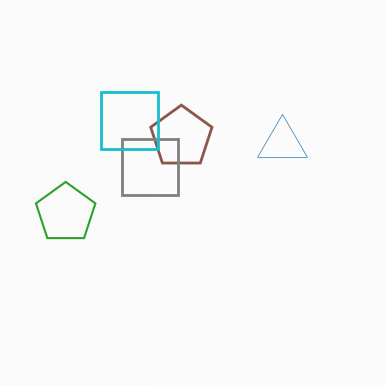[{"shape": "triangle", "thickness": 0.5, "radius": 0.37, "center": [0.729, 0.628]}, {"shape": "pentagon", "thickness": 1.5, "radius": 0.4, "center": [0.17, 0.447]}, {"shape": "pentagon", "thickness": 2, "radius": 0.42, "center": [0.468, 0.644]}, {"shape": "square", "thickness": 2, "radius": 0.36, "center": [0.388, 0.566]}, {"shape": "square", "thickness": 2, "radius": 0.37, "center": [0.334, 0.688]}]